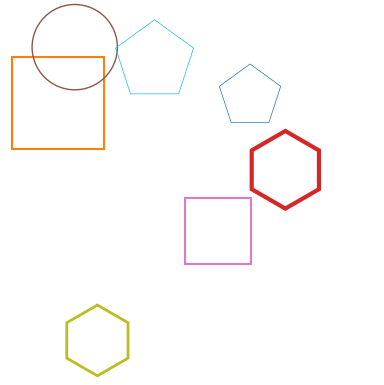[{"shape": "pentagon", "thickness": 0.5, "radius": 0.42, "center": [0.649, 0.75]}, {"shape": "square", "thickness": 1.5, "radius": 0.59, "center": [0.15, 0.732]}, {"shape": "hexagon", "thickness": 3, "radius": 0.5, "center": [0.741, 0.559]}, {"shape": "circle", "thickness": 1, "radius": 0.55, "center": [0.194, 0.878]}, {"shape": "square", "thickness": 1.5, "radius": 0.43, "center": [0.567, 0.4]}, {"shape": "hexagon", "thickness": 2, "radius": 0.46, "center": [0.253, 0.116]}, {"shape": "pentagon", "thickness": 0.5, "radius": 0.53, "center": [0.402, 0.842]}]